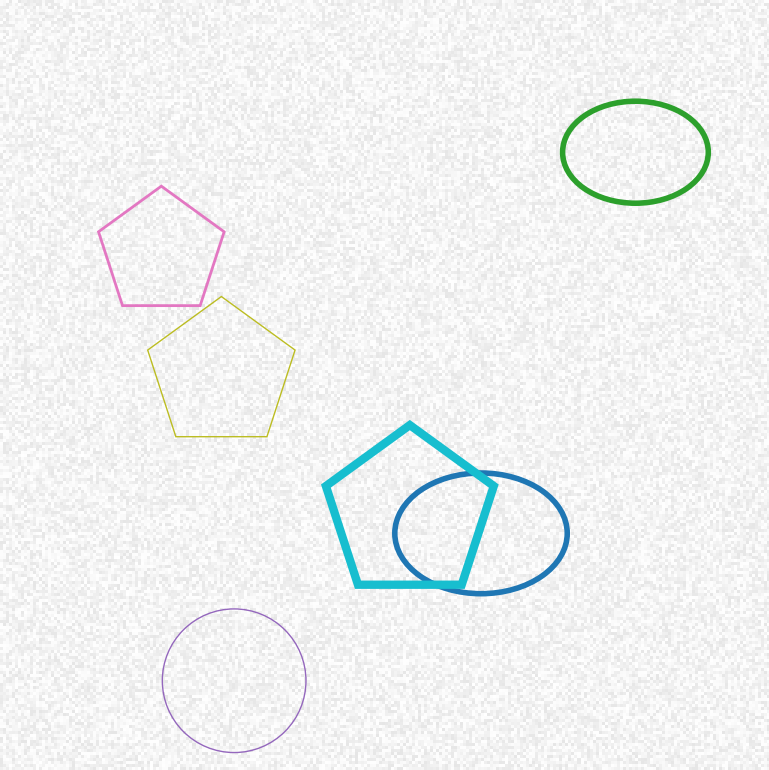[{"shape": "oval", "thickness": 2, "radius": 0.56, "center": [0.625, 0.307]}, {"shape": "oval", "thickness": 2, "radius": 0.47, "center": [0.825, 0.802]}, {"shape": "circle", "thickness": 0.5, "radius": 0.47, "center": [0.304, 0.116]}, {"shape": "pentagon", "thickness": 1, "radius": 0.43, "center": [0.21, 0.672]}, {"shape": "pentagon", "thickness": 0.5, "radius": 0.5, "center": [0.288, 0.514]}, {"shape": "pentagon", "thickness": 3, "radius": 0.57, "center": [0.532, 0.333]}]